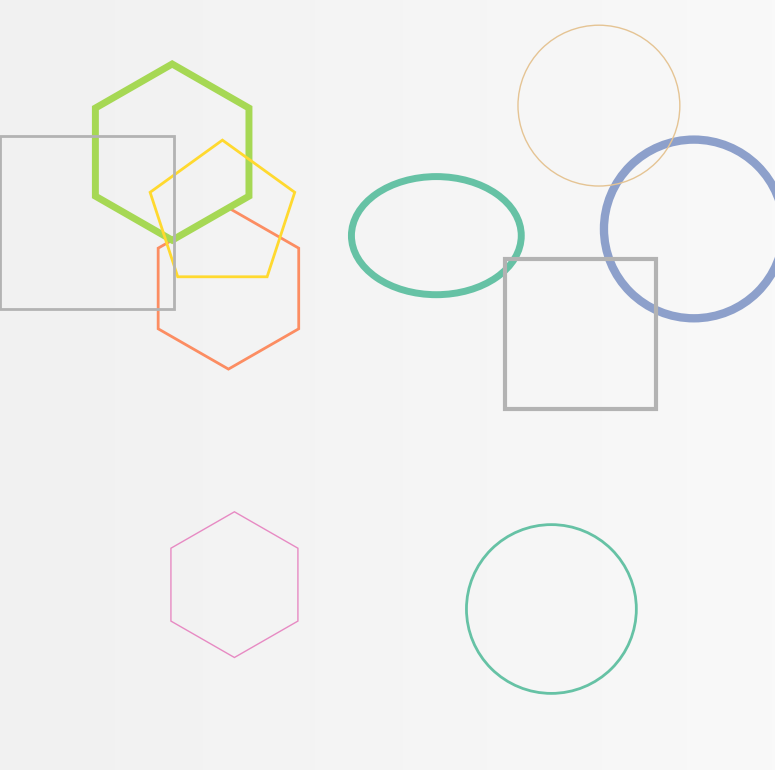[{"shape": "oval", "thickness": 2.5, "radius": 0.55, "center": [0.563, 0.694]}, {"shape": "circle", "thickness": 1, "radius": 0.55, "center": [0.711, 0.209]}, {"shape": "hexagon", "thickness": 1, "radius": 0.52, "center": [0.295, 0.625]}, {"shape": "circle", "thickness": 3, "radius": 0.58, "center": [0.895, 0.703]}, {"shape": "hexagon", "thickness": 0.5, "radius": 0.47, "center": [0.302, 0.241]}, {"shape": "hexagon", "thickness": 2.5, "radius": 0.57, "center": [0.222, 0.802]}, {"shape": "pentagon", "thickness": 1, "radius": 0.49, "center": [0.287, 0.72]}, {"shape": "circle", "thickness": 0.5, "radius": 0.52, "center": [0.773, 0.863]}, {"shape": "square", "thickness": 1, "radius": 0.56, "center": [0.113, 0.711]}, {"shape": "square", "thickness": 1.5, "radius": 0.49, "center": [0.749, 0.567]}]